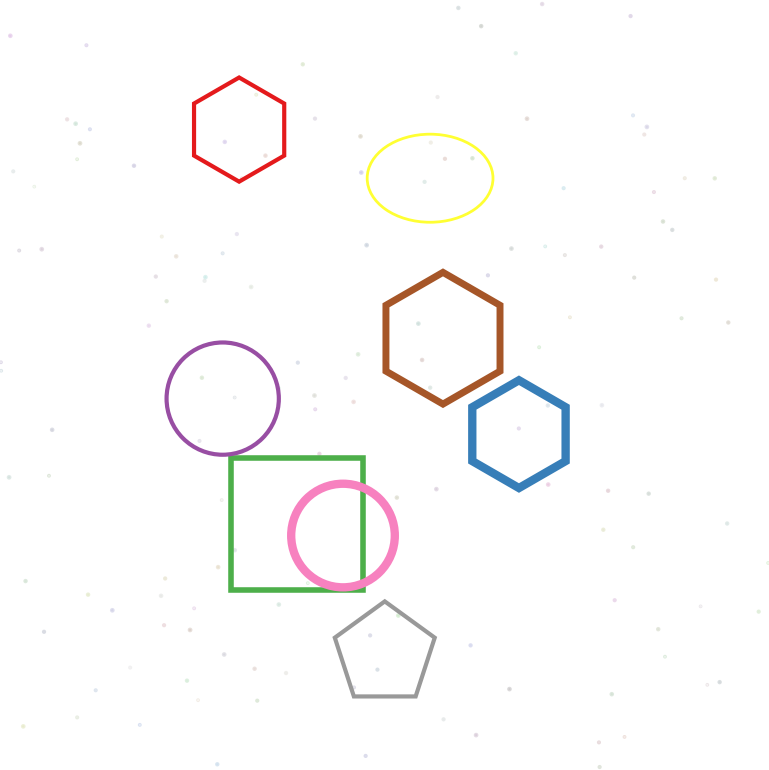[{"shape": "hexagon", "thickness": 1.5, "radius": 0.34, "center": [0.311, 0.832]}, {"shape": "hexagon", "thickness": 3, "radius": 0.35, "center": [0.674, 0.436]}, {"shape": "square", "thickness": 2, "radius": 0.43, "center": [0.386, 0.32]}, {"shape": "circle", "thickness": 1.5, "radius": 0.36, "center": [0.289, 0.482]}, {"shape": "oval", "thickness": 1, "radius": 0.41, "center": [0.559, 0.769]}, {"shape": "hexagon", "thickness": 2.5, "radius": 0.43, "center": [0.575, 0.561]}, {"shape": "circle", "thickness": 3, "radius": 0.34, "center": [0.445, 0.304]}, {"shape": "pentagon", "thickness": 1.5, "radius": 0.34, "center": [0.5, 0.151]}]